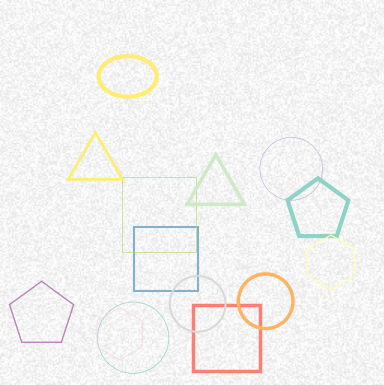[{"shape": "pentagon", "thickness": 3, "radius": 0.42, "center": [0.826, 0.454]}, {"shape": "circle", "thickness": 0.5, "radius": 0.46, "center": [0.346, 0.123]}, {"shape": "hexagon", "thickness": 1, "radius": 0.35, "center": [0.86, 0.318]}, {"shape": "circle", "thickness": 0.5, "radius": 0.41, "center": [0.757, 0.561]}, {"shape": "square", "thickness": 2.5, "radius": 0.43, "center": [0.588, 0.121]}, {"shape": "square", "thickness": 1.5, "radius": 0.42, "center": [0.432, 0.327]}, {"shape": "circle", "thickness": 2.5, "radius": 0.35, "center": [0.69, 0.218]}, {"shape": "square", "thickness": 0.5, "radius": 0.48, "center": [0.414, 0.443]}, {"shape": "hexagon", "thickness": 0.5, "radius": 0.34, "center": [0.311, 0.133]}, {"shape": "circle", "thickness": 1.5, "radius": 0.36, "center": [0.513, 0.211]}, {"shape": "pentagon", "thickness": 1, "radius": 0.44, "center": [0.108, 0.182]}, {"shape": "triangle", "thickness": 2.5, "radius": 0.43, "center": [0.561, 0.512]}, {"shape": "triangle", "thickness": 2, "radius": 0.41, "center": [0.248, 0.575]}, {"shape": "oval", "thickness": 3, "radius": 0.38, "center": [0.332, 0.801]}]